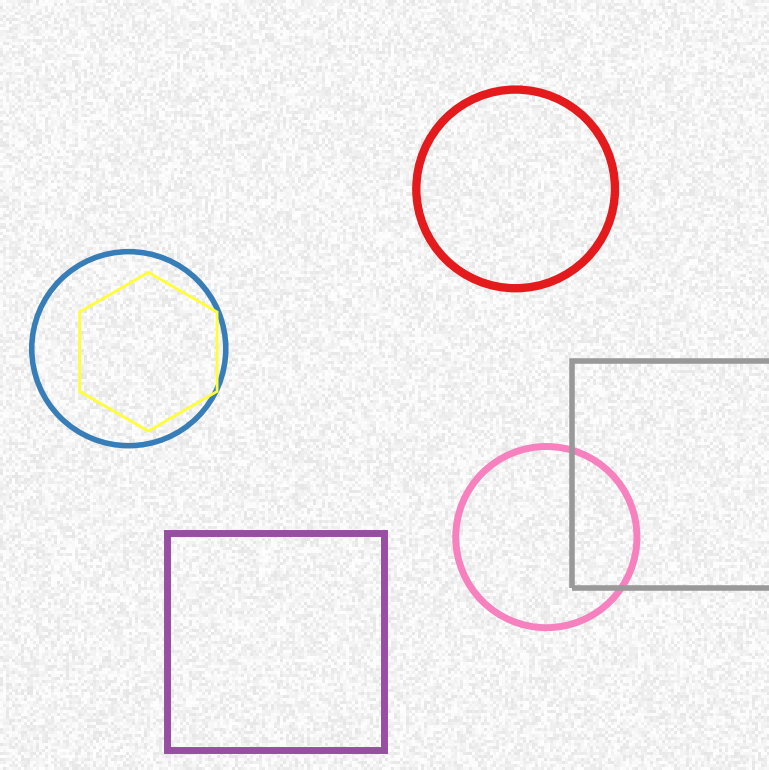[{"shape": "circle", "thickness": 3, "radius": 0.65, "center": [0.67, 0.755]}, {"shape": "circle", "thickness": 2, "radius": 0.63, "center": [0.167, 0.547]}, {"shape": "square", "thickness": 2.5, "radius": 0.7, "center": [0.358, 0.167]}, {"shape": "hexagon", "thickness": 1, "radius": 0.52, "center": [0.193, 0.543]}, {"shape": "circle", "thickness": 2.5, "radius": 0.59, "center": [0.71, 0.302]}, {"shape": "square", "thickness": 2, "radius": 0.73, "center": [0.89, 0.384]}]